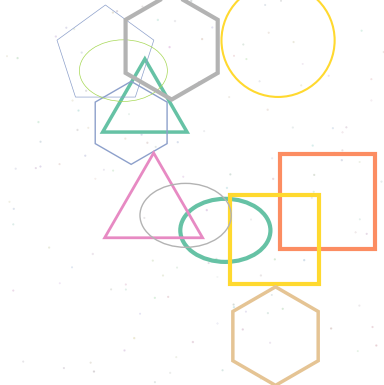[{"shape": "oval", "thickness": 3, "radius": 0.59, "center": [0.585, 0.402]}, {"shape": "triangle", "thickness": 2.5, "radius": 0.63, "center": [0.376, 0.72]}, {"shape": "square", "thickness": 3, "radius": 0.61, "center": [0.85, 0.477]}, {"shape": "hexagon", "thickness": 1, "radius": 0.54, "center": [0.341, 0.681]}, {"shape": "pentagon", "thickness": 0.5, "radius": 0.66, "center": [0.274, 0.855]}, {"shape": "triangle", "thickness": 2, "radius": 0.73, "center": [0.399, 0.456]}, {"shape": "oval", "thickness": 0.5, "radius": 0.57, "center": [0.32, 0.817]}, {"shape": "circle", "thickness": 1.5, "radius": 0.73, "center": [0.722, 0.895]}, {"shape": "square", "thickness": 3, "radius": 0.58, "center": [0.712, 0.378]}, {"shape": "hexagon", "thickness": 2.5, "radius": 0.64, "center": [0.716, 0.127]}, {"shape": "oval", "thickness": 1, "radius": 0.59, "center": [0.482, 0.441]}, {"shape": "hexagon", "thickness": 3, "radius": 0.69, "center": [0.446, 0.88]}]